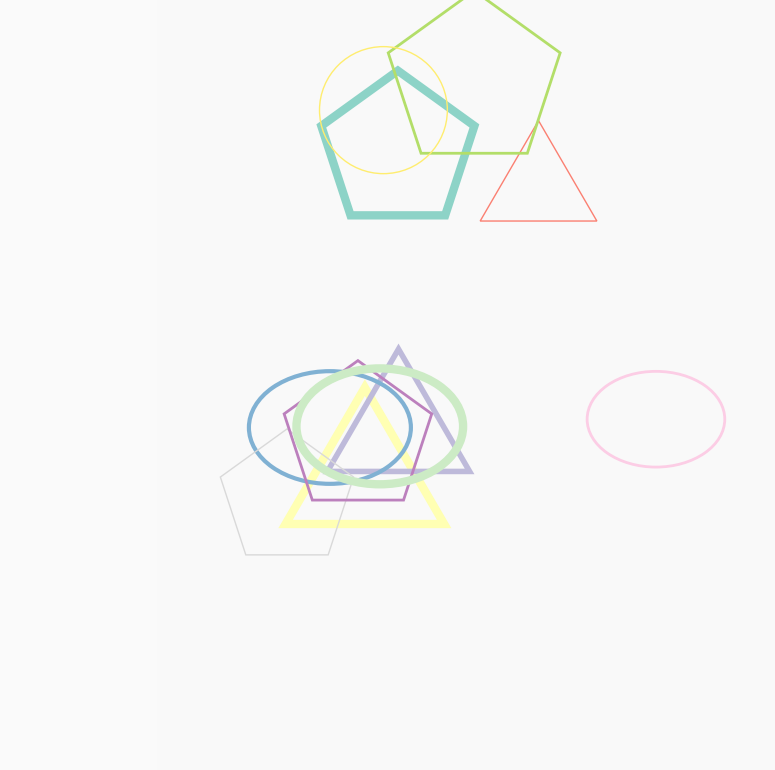[{"shape": "pentagon", "thickness": 3, "radius": 0.52, "center": [0.513, 0.804]}, {"shape": "triangle", "thickness": 3, "radius": 0.59, "center": [0.471, 0.379]}, {"shape": "triangle", "thickness": 2, "radius": 0.53, "center": [0.514, 0.441]}, {"shape": "triangle", "thickness": 0.5, "radius": 0.43, "center": [0.695, 0.756]}, {"shape": "oval", "thickness": 1.5, "radius": 0.52, "center": [0.426, 0.445]}, {"shape": "pentagon", "thickness": 1, "radius": 0.58, "center": [0.612, 0.895]}, {"shape": "oval", "thickness": 1, "radius": 0.44, "center": [0.846, 0.456]}, {"shape": "pentagon", "thickness": 0.5, "radius": 0.45, "center": [0.37, 0.353]}, {"shape": "pentagon", "thickness": 1, "radius": 0.5, "center": [0.462, 0.432]}, {"shape": "oval", "thickness": 3, "radius": 0.54, "center": [0.49, 0.446]}, {"shape": "circle", "thickness": 0.5, "radius": 0.41, "center": [0.495, 0.857]}]